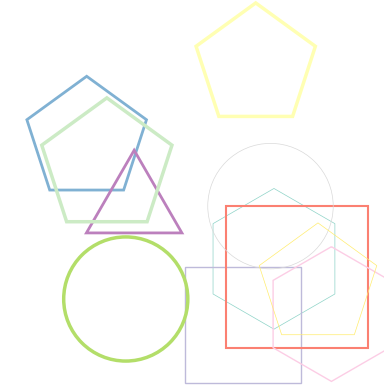[{"shape": "hexagon", "thickness": 0.5, "radius": 0.91, "center": [0.712, 0.328]}, {"shape": "pentagon", "thickness": 2.5, "radius": 0.81, "center": [0.664, 0.829]}, {"shape": "square", "thickness": 1, "radius": 0.75, "center": [0.63, 0.156]}, {"shape": "square", "thickness": 1.5, "radius": 0.92, "center": [0.771, 0.281]}, {"shape": "pentagon", "thickness": 2, "radius": 0.82, "center": [0.225, 0.639]}, {"shape": "circle", "thickness": 2.5, "radius": 0.81, "center": [0.327, 0.223]}, {"shape": "hexagon", "thickness": 1, "radius": 0.87, "center": [0.861, 0.184]}, {"shape": "circle", "thickness": 0.5, "radius": 0.81, "center": [0.703, 0.465]}, {"shape": "triangle", "thickness": 2, "radius": 0.72, "center": [0.348, 0.467]}, {"shape": "pentagon", "thickness": 2.5, "radius": 0.89, "center": [0.278, 0.568]}, {"shape": "pentagon", "thickness": 0.5, "radius": 0.8, "center": [0.826, 0.26]}]